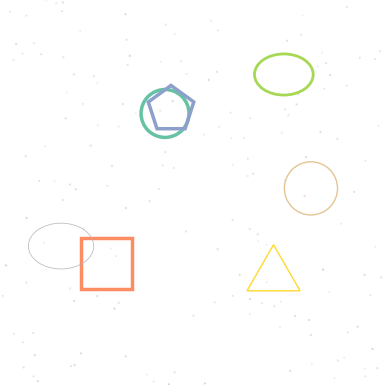[{"shape": "circle", "thickness": 2.5, "radius": 0.31, "center": [0.429, 0.705]}, {"shape": "square", "thickness": 2.5, "radius": 0.33, "center": [0.277, 0.316]}, {"shape": "pentagon", "thickness": 2.5, "radius": 0.31, "center": [0.444, 0.716]}, {"shape": "oval", "thickness": 2, "radius": 0.38, "center": [0.737, 0.807]}, {"shape": "triangle", "thickness": 1, "radius": 0.4, "center": [0.71, 0.284]}, {"shape": "circle", "thickness": 1, "radius": 0.35, "center": [0.808, 0.511]}, {"shape": "oval", "thickness": 0.5, "radius": 0.42, "center": [0.159, 0.361]}]